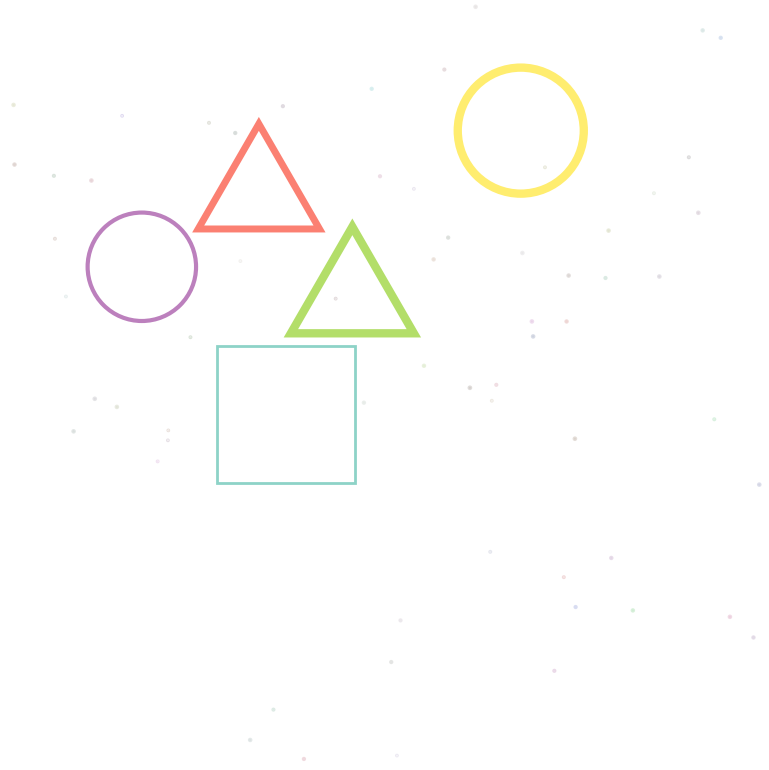[{"shape": "square", "thickness": 1, "radius": 0.45, "center": [0.371, 0.462]}, {"shape": "triangle", "thickness": 2.5, "radius": 0.45, "center": [0.336, 0.748]}, {"shape": "triangle", "thickness": 3, "radius": 0.46, "center": [0.458, 0.613]}, {"shape": "circle", "thickness": 1.5, "radius": 0.35, "center": [0.184, 0.654]}, {"shape": "circle", "thickness": 3, "radius": 0.41, "center": [0.676, 0.83]}]